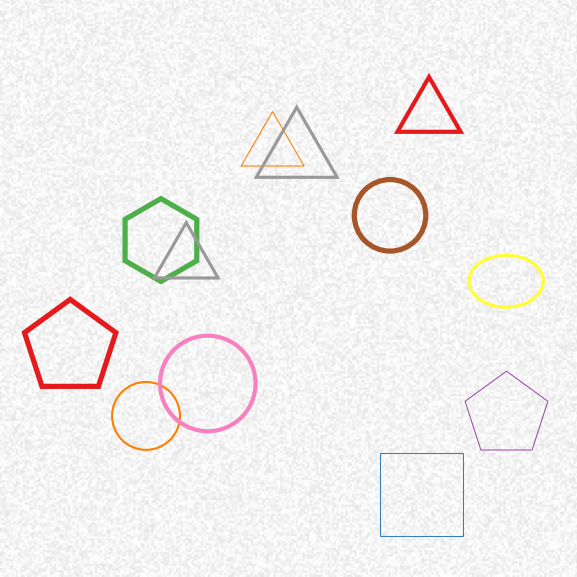[{"shape": "pentagon", "thickness": 2.5, "radius": 0.42, "center": [0.122, 0.397]}, {"shape": "triangle", "thickness": 2, "radius": 0.32, "center": [0.743, 0.803]}, {"shape": "square", "thickness": 0.5, "radius": 0.36, "center": [0.73, 0.143]}, {"shape": "hexagon", "thickness": 2.5, "radius": 0.36, "center": [0.279, 0.583]}, {"shape": "pentagon", "thickness": 0.5, "radius": 0.38, "center": [0.877, 0.281]}, {"shape": "circle", "thickness": 1, "radius": 0.29, "center": [0.253, 0.279]}, {"shape": "triangle", "thickness": 0.5, "radius": 0.31, "center": [0.472, 0.743]}, {"shape": "oval", "thickness": 1.5, "radius": 0.32, "center": [0.876, 0.512]}, {"shape": "circle", "thickness": 2.5, "radius": 0.31, "center": [0.675, 0.626]}, {"shape": "circle", "thickness": 2, "radius": 0.41, "center": [0.36, 0.335]}, {"shape": "triangle", "thickness": 1.5, "radius": 0.32, "center": [0.322, 0.55]}, {"shape": "triangle", "thickness": 1.5, "radius": 0.4, "center": [0.514, 0.733]}]